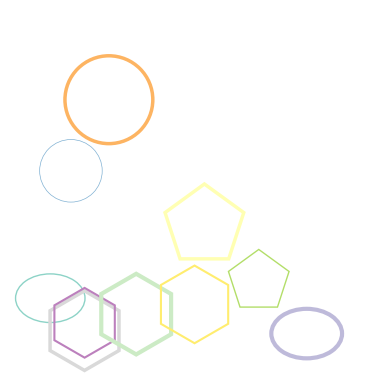[{"shape": "oval", "thickness": 1, "radius": 0.45, "center": [0.131, 0.225]}, {"shape": "pentagon", "thickness": 2.5, "radius": 0.54, "center": [0.531, 0.415]}, {"shape": "oval", "thickness": 3, "radius": 0.46, "center": [0.797, 0.134]}, {"shape": "circle", "thickness": 0.5, "radius": 0.41, "center": [0.184, 0.556]}, {"shape": "circle", "thickness": 2.5, "radius": 0.57, "center": [0.283, 0.741]}, {"shape": "pentagon", "thickness": 1, "radius": 0.41, "center": [0.672, 0.269]}, {"shape": "hexagon", "thickness": 2.5, "radius": 0.52, "center": [0.22, 0.141]}, {"shape": "hexagon", "thickness": 1.5, "radius": 0.45, "center": [0.22, 0.162]}, {"shape": "hexagon", "thickness": 3, "radius": 0.52, "center": [0.354, 0.184]}, {"shape": "hexagon", "thickness": 1.5, "radius": 0.5, "center": [0.505, 0.209]}]